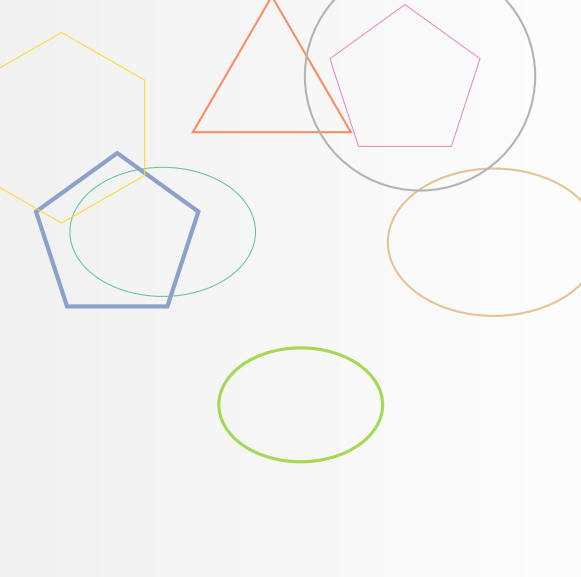[{"shape": "oval", "thickness": 0.5, "radius": 0.8, "center": [0.28, 0.598]}, {"shape": "triangle", "thickness": 1, "radius": 0.78, "center": [0.468, 0.849]}, {"shape": "pentagon", "thickness": 2, "radius": 0.73, "center": [0.202, 0.587]}, {"shape": "pentagon", "thickness": 0.5, "radius": 0.68, "center": [0.697, 0.855]}, {"shape": "oval", "thickness": 1.5, "radius": 0.7, "center": [0.517, 0.298]}, {"shape": "hexagon", "thickness": 0.5, "radius": 0.82, "center": [0.106, 0.778]}, {"shape": "oval", "thickness": 1, "radius": 0.91, "center": [0.849, 0.58]}, {"shape": "circle", "thickness": 1, "radius": 0.99, "center": [0.723, 0.867]}]